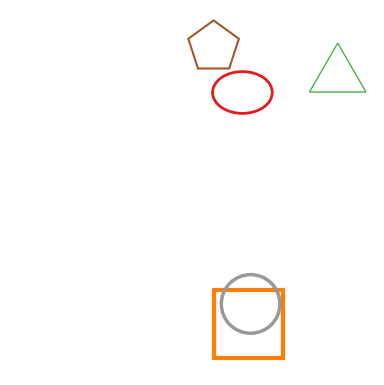[{"shape": "oval", "thickness": 2, "radius": 0.39, "center": [0.63, 0.76]}, {"shape": "triangle", "thickness": 1, "radius": 0.42, "center": [0.877, 0.803]}, {"shape": "square", "thickness": 3, "radius": 0.45, "center": [0.645, 0.159]}, {"shape": "pentagon", "thickness": 1.5, "radius": 0.35, "center": [0.555, 0.878]}, {"shape": "circle", "thickness": 2.5, "radius": 0.38, "center": [0.651, 0.211]}]